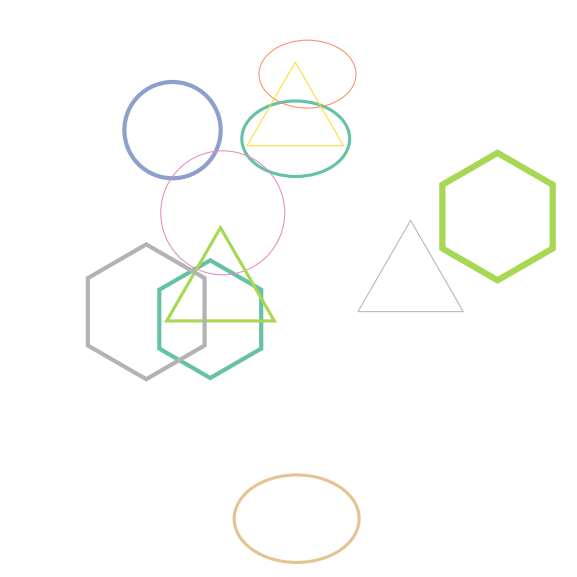[{"shape": "oval", "thickness": 1.5, "radius": 0.47, "center": [0.512, 0.759]}, {"shape": "hexagon", "thickness": 2, "radius": 0.51, "center": [0.364, 0.446]}, {"shape": "oval", "thickness": 0.5, "radius": 0.42, "center": [0.532, 0.871]}, {"shape": "circle", "thickness": 2, "radius": 0.42, "center": [0.299, 0.774]}, {"shape": "circle", "thickness": 0.5, "radius": 0.54, "center": [0.386, 0.631]}, {"shape": "triangle", "thickness": 1.5, "radius": 0.54, "center": [0.382, 0.497]}, {"shape": "hexagon", "thickness": 3, "radius": 0.55, "center": [0.862, 0.624]}, {"shape": "triangle", "thickness": 0.5, "radius": 0.48, "center": [0.511, 0.795]}, {"shape": "oval", "thickness": 1.5, "radius": 0.54, "center": [0.514, 0.101]}, {"shape": "triangle", "thickness": 0.5, "radius": 0.53, "center": [0.711, 0.512]}, {"shape": "hexagon", "thickness": 2, "radius": 0.58, "center": [0.253, 0.459]}]